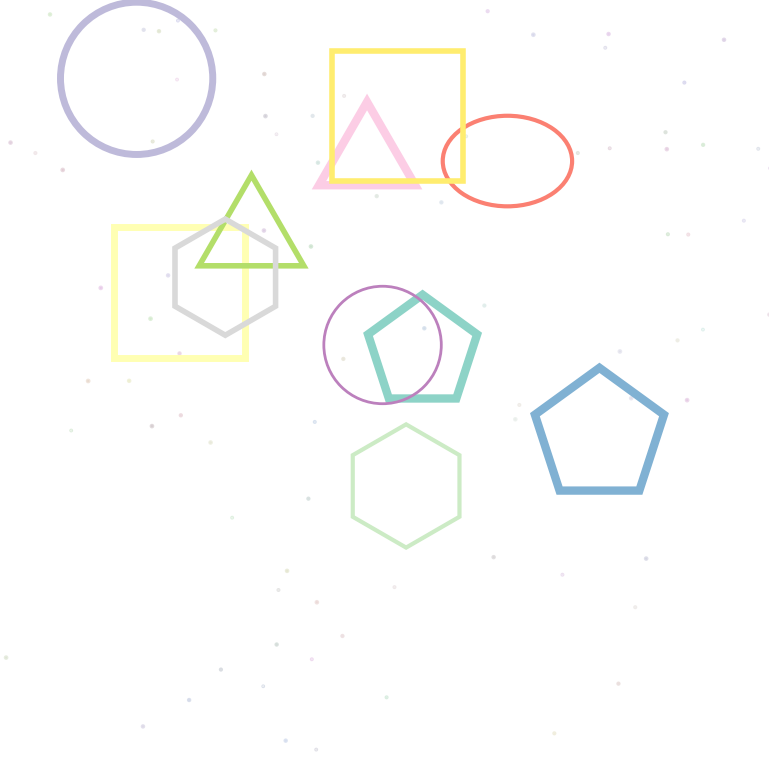[{"shape": "pentagon", "thickness": 3, "radius": 0.37, "center": [0.549, 0.543]}, {"shape": "square", "thickness": 2.5, "radius": 0.43, "center": [0.233, 0.62]}, {"shape": "circle", "thickness": 2.5, "radius": 0.49, "center": [0.177, 0.898]}, {"shape": "oval", "thickness": 1.5, "radius": 0.42, "center": [0.659, 0.791]}, {"shape": "pentagon", "thickness": 3, "radius": 0.44, "center": [0.779, 0.434]}, {"shape": "triangle", "thickness": 2, "radius": 0.39, "center": [0.327, 0.694]}, {"shape": "triangle", "thickness": 3, "radius": 0.36, "center": [0.477, 0.795]}, {"shape": "hexagon", "thickness": 2, "radius": 0.38, "center": [0.293, 0.64]}, {"shape": "circle", "thickness": 1, "radius": 0.38, "center": [0.497, 0.552]}, {"shape": "hexagon", "thickness": 1.5, "radius": 0.4, "center": [0.527, 0.369]}, {"shape": "square", "thickness": 2, "radius": 0.42, "center": [0.516, 0.849]}]